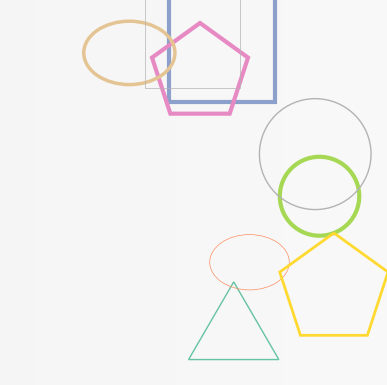[{"shape": "triangle", "thickness": 1, "radius": 0.67, "center": [0.603, 0.133]}, {"shape": "oval", "thickness": 0.5, "radius": 0.51, "center": [0.644, 0.319]}, {"shape": "square", "thickness": 3, "radius": 0.69, "center": [0.573, 0.872]}, {"shape": "pentagon", "thickness": 3, "radius": 0.65, "center": [0.516, 0.81]}, {"shape": "circle", "thickness": 3, "radius": 0.51, "center": [0.825, 0.49]}, {"shape": "pentagon", "thickness": 2, "radius": 0.73, "center": [0.862, 0.248]}, {"shape": "oval", "thickness": 2.5, "radius": 0.59, "center": [0.334, 0.863]}, {"shape": "circle", "thickness": 1, "radius": 0.72, "center": [0.813, 0.6]}, {"shape": "square", "thickness": 0.5, "radius": 0.61, "center": [0.496, 0.893]}]